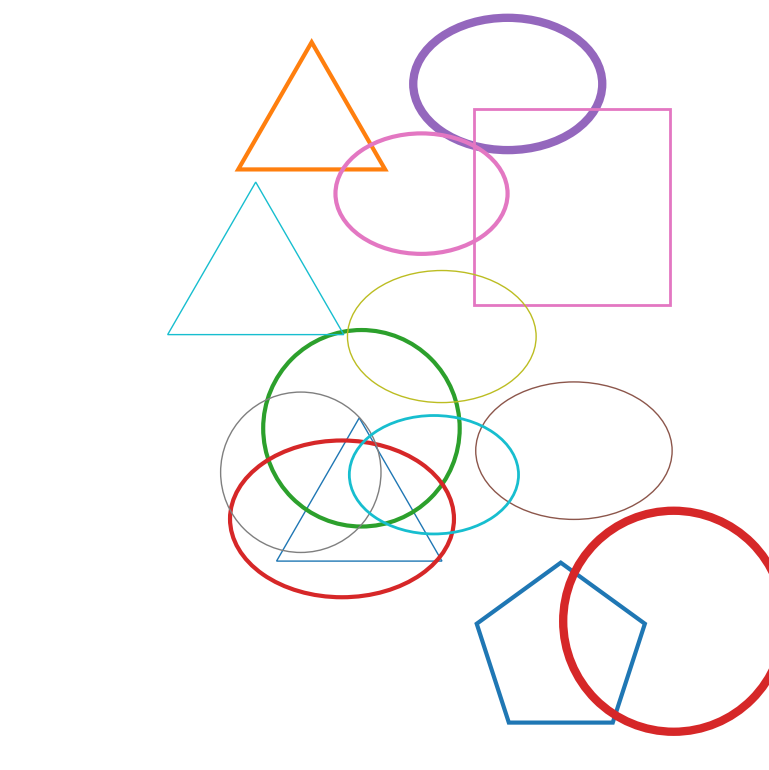[{"shape": "triangle", "thickness": 0.5, "radius": 0.62, "center": [0.467, 0.333]}, {"shape": "pentagon", "thickness": 1.5, "radius": 0.57, "center": [0.728, 0.154]}, {"shape": "triangle", "thickness": 1.5, "radius": 0.55, "center": [0.405, 0.835]}, {"shape": "circle", "thickness": 1.5, "radius": 0.64, "center": [0.469, 0.444]}, {"shape": "oval", "thickness": 1.5, "radius": 0.73, "center": [0.444, 0.326]}, {"shape": "circle", "thickness": 3, "radius": 0.72, "center": [0.875, 0.193]}, {"shape": "oval", "thickness": 3, "radius": 0.61, "center": [0.659, 0.891]}, {"shape": "oval", "thickness": 0.5, "radius": 0.64, "center": [0.745, 0.415]}, {"shape": "oval", "thickness": 1.5, "radius": 0.56, "center": [0.547, 0.749]}, {"shape": "square", "thickness": 1, "radius": 0.64, "center": [0.743, 0.732]}, {"shape": "circle", "thickness": 0.5, "radius": 0.52, "center": [0.391, 0.387]}, {"shape": "oval", "thickness": 0.5, "radius": 0.61, "center": [0.574, 0.563]}, {"shape": "oval", "thickness": 1, "radius": 0.55, "center": [0.564, 0.383]}, {"shape": "triangle", "thickness": 0.5, "radius": 0.66, "center": [0.332, 0.631]}]